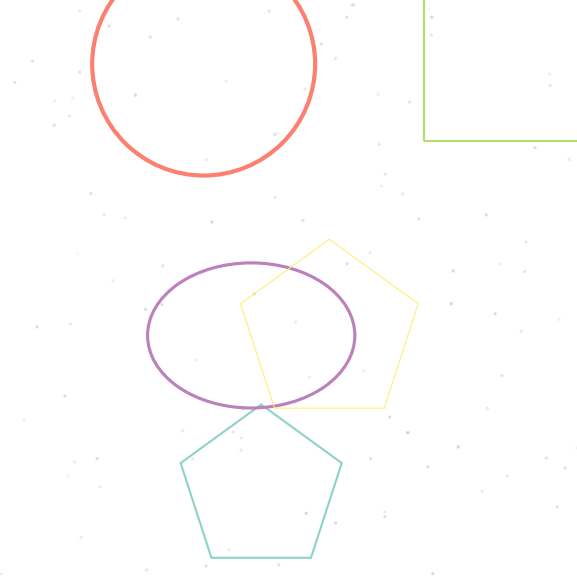[{"shape": "pentagon", "thickness": 1, "radius": 0.73, "center": [0.452, 0.152]}, {"shape": "circle", "thickness": 2, "radius": 0.97, "center": [0.353, 0.888]}, {"shape": "square", "thickness": 1, "radius": 0.71, "center": [0.876, 0.898]}, {"shape": "oval", "thickness": 1.5, "radius": 0.9, "center": [0.435, 0.418]}, {"shape": "pentagon", "thickness": 0.5, "radius": 0.81, "center": [0.57, 0.423]}]